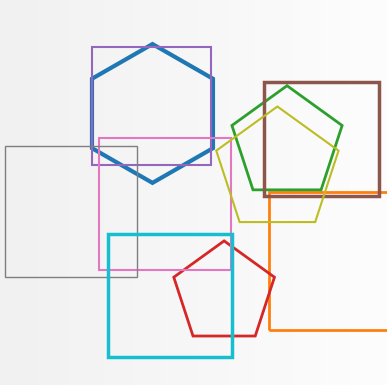[{"shape": "hexagon", "thickness": 3, "radius": 0.9, "center": [0.393, 0.705]}, {"shape": "square", "thickness": 2, "radius": 0.89, "center": [0.873, 0.321]}, {"shape": "pentagon", "thickness": 2, "radius": 0.75, "center": [0.741, 0.628]}, {"shape": "pentagon", "thickness": 2, "radius": 0.68, "center": [0.578, 0.238]}, {"shape": "square", "thickness": 1.5, "radius": 0.77, "center": [0.391, 0.724]}, {"shape": "square", "thickness": 2.5, "radius": 0.74, "center": [0.83, 0.639]}, {"shape": "square", "thickness": 1.5, "radius": 0.85, "center": [0.426, 0.47]}, {"shape": "square", "thickness": 1, "radius": 0.85, "center": [0.183, 0.451]}, {"shape": "pentagon", "thickness": 1.5, "radius": 0.83, "center": [0.716, 0.557]}, {"shape": "square", "thickness": 2.5, "radius": 0.8, "center": [0.438, 0.233]}]